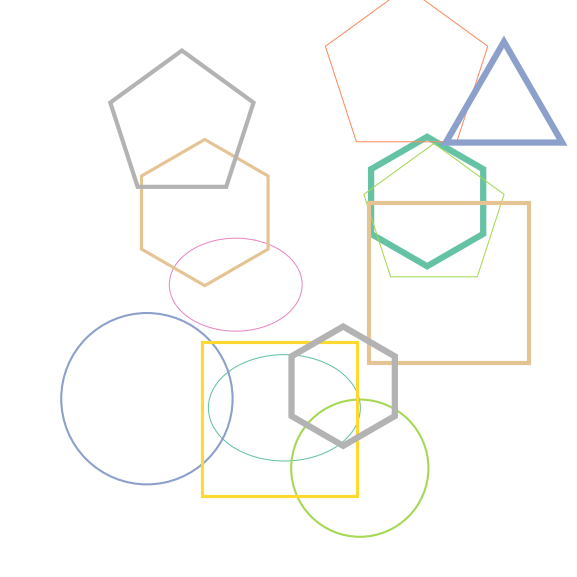[{"shape": "oval", "thickness": 0.5, "radius": 0.66, "center": [0.492, 0.293]}, {"shape": "hexagon", "thickness": 3, "radius": 0.56, "center": [0.74, 0.65]}, {"shape": "pentagon", "thickness": 0.5, "radius": 0.74, "center": [0.704, 0.873]}, {"shape": "triangle", "thickness": 3, "radius": 0.58, "center": [0.873, 0.81]}, {"shape": "circle", "thickness": 1, "radius": 0.74, "center": [0.254, 0.309]}, {"shape": "oval", "thickness": 0.5, "radius": 0.57, "center": [0.408, 0.506]}, {"shape": "pentagon", "thickness": 0.5, "radius": 0.64, "center": [0.751, 0.623]}, {"shape": "circle", "thickness": 1, "radius": 0.59, "center": [0.623, 0.188]}, {"shape": "square", "thickness": 1.5, "radius": 0.67, "center": [0.484, 0.274]}, {"shape": "square", "thickness": 2, "radius": 0.69, "center": [0.777, 0.509]}, {"shape": "hexagon", "thickness": 1.5, "radius": 0.63, "center": [0.355, 0.631]}, {"shape": "pentagon", "thickness": 2, "radius": 0.65, "center": [0.315, 0.781]}, {"shape": "hexagon", "thickness": 3, "radius": 0.52, "center": [0.594, 0.33]}]